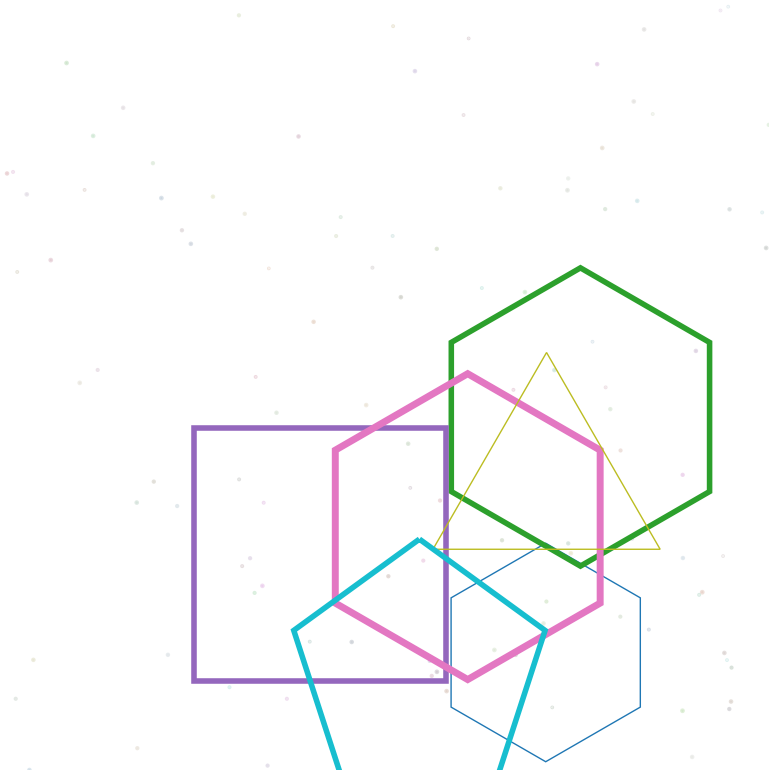[{"shape": "hexagon", "thickness": 0.5, "radius": 0.71, "center": [0.709, 0.153]}, {"shape": "hexagon", "thickness": 2, "radius": 0.97, "center": [0.754, 0.458]}, {"shape": "square", "thickness": 2, "radius": 0.82, "center": [0.416, 0.28]}, {"shape": "hexagon", "thickness": 2.5, "radius": 0.99, "center": [0.607, 0.316]}, {"shape": "triangle", "thickness": 0.5, "radius": 0.85, "center": [0.71, 0.372]}, {"shape": "pentagon", "thickness": 2, "radius": 0.86, "center": [0.545, 0.128]}]